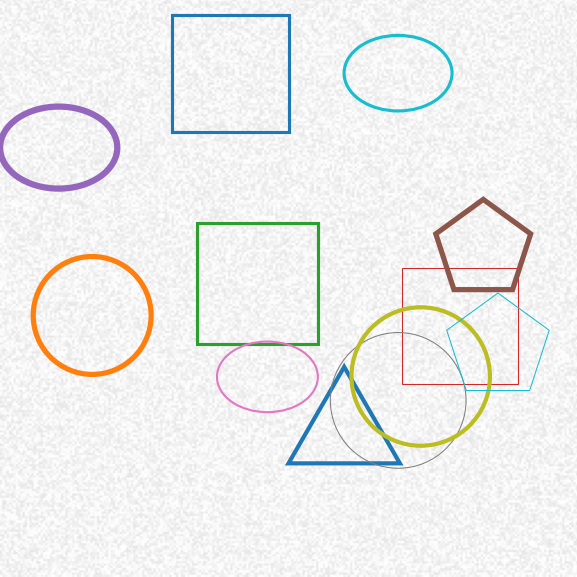[{"shape": "triangle", "thickness": 2, "radius": 0.56, "center": [0.596, 0.252]}, {"shape": "square", "thickness": 1.5, "radius": 0.5, "center": [0.399, 0.872]}, {"shape": "circle", "thickness": 2.5, "radius": 0.51, "center": [0.16, 0.453]}, {"shape": "square", "thickness": 1.5, "radius": 0.52, "center": [0.446, 0.509]}, {"shape": "square", "thickness": 0.5, "radius": 0.5, "center": [0.797, 0.435]}, {"shape": "oval", "thickness": 3, "radius": 0.51, "center": [0.102, 0.744]}, {"shape": "pentagon", "thickness": 2.5, "radius": 0.43, "center": [0.837, 0.567]}, {"shape": "oval", "thickness": 1, "radius": 0.44, "center": [0.463, 0.347]}, {"shape": "circle", "thickness": 0.5, "radius": 0.59, "center": [0.69, 0.306]}, {"shape": "circle", "thickness": 2, "radius": 0.6, "center": [0.728, 0.347]}, {"shape": "pentagon", "thickness": 0.5, "radius": 0.47, "center": [0.862, 0.398]}, {"shape": "oval", "thickness": 1.5, "radius": 0.47, "center": [0.689, 0.872]}]